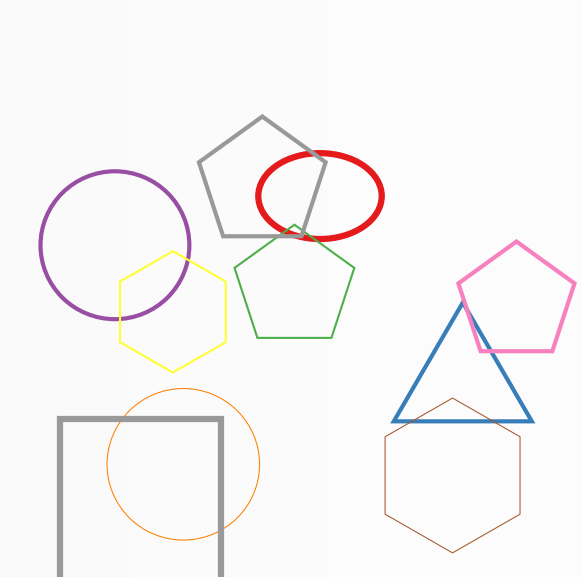[{"shape": "oval", "thickness": 3, "radius": 0.53, "center": [0.551, 0.66]}, {"shape": "triangle", "thickness": 2, "radius": 0.69, "center": [0.796, 0.338]}, {"shape": "pentagon", "thickness": 1, "radius": 0.54, "center": [0.507, 0.502]}, {"shape": "circle", "thickness": 2, "radius": 0.64, "center": [0.198, 0.574]}, {"shape": "circle", "thickness": 0.5, "radius": 0.66, "center": [0.315, 0.195]}, {"shape": "hexagon", "thickness": 1, "radius": 0.53, "center": [0.297, 0.459]}, {"shape": "hexagon", "thickness": 0.5, "radius": 0.67, "center": [0.779, 0.176]}, {"shape": "pentagon", "thickness": 2, "radius": 0.52, "center": [0.889, 0.476]}, {"shape": "square", "thickness": 3, "radius": 0.69, "center": [0.242, 0.134]}, {"shape": "pentagon", "thickness": 2, "radius": 0.57, "center": [0.451, 0.683]}]